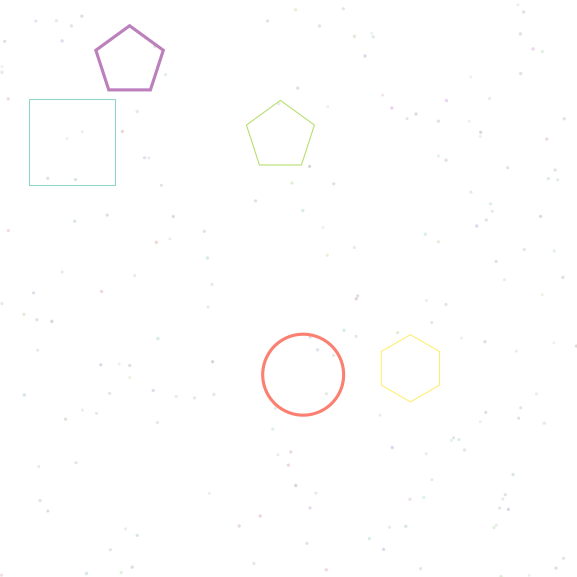[{"shape": "square", "thickness": 0.5, "radius": 0.37, "center": [0.124, 0.753]}, {"shape": "circle", "thickness": 1.5, "radius": 0.35, "center": [0.525, 0.35]}, {"shape": "pentagon", "thickness": 0.5, "radius": 0.31, "center": [0.486, 0.763]}, {"shape": "pentagon", "thickness": 1.5, "radius": 0.31, "center": [0.224, 0.893]}, {"shape": "hexagon", "thickness": 0.5, "radius": 0.29, "center": [0.711, 0.361]}]